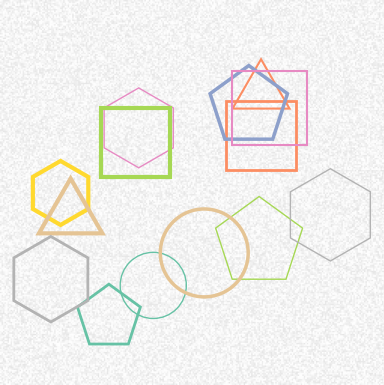[{"shape": "circle", "thickness": 1, "radius": 0.43, "center": [0.398, 0.259]}, {"shape": "pentagon", "thickness": 2, "radius": 0.43, "center": [0.283, 0.176]}, {"shape": "triangle", "thickness": 1.5, "radius": 0.43, "center": [0.678, 0.761]}, {"shape": "square", "thickness": 2, "radius": 0.45, "center": [0.678, 0.648]}, {"shape": "pentagon", "thickness": 2.5, "radius": 0.53, "center": [0.646, 0.724]}, {"shape": "square", "thickness": 1.5, "radius": 0.48, "center": [0.7, 0.719]}, {"shape": "hexagon", "thickness": 1, "radius": 0.52, "center": [0.36, 0.668]}, {"shape": "pentagon", "thickness": 1, "radius": 0.59, "center": [0.673, 0.371]}, {"shape": "square", "thickness": 3, "radius": 0.45, "center": [0.353, 0.631]}, {"shape": "hexagon", "thickness": 3, "radius": 0.42, "center": [0.157, 0.499]}, {"shape": "circle", "thickness": 2.5, "radius": 0.57, "center": [0.531, 0.343]}, {"shape": "triangle", "thickness": 3, "radius": 0.48, "center": [0.183, 0.441]}, {"shape": "hexagon", "thickness": 1, "radius": 0.6, "center": [0.858, 0.442]}, {"shape": "hexagon", "thickness": 2, "radius": 0.56, "center": [0.132, 0.275]}]